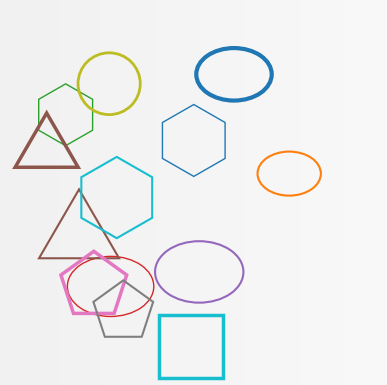[{"shape": "hexagon", "thickness": 1, "radius": 0.47, "center": [0.5, 0.635]}, {"shape": "oval", "thickness": 3, "radius": 0.49, "center": [0.604, 0.807]}, {"shape": "oval", "thickness": 1.5, "radius": 0.41, "center": [0.746, 0.549]}, {"shape": "hexagon", "thickness": 1, "radius": 0.4, "center": [0.169, 0.702]}, {"shape": "oval", "thickness": 1, "radius": 0.56, "center": [0.285, 0.256]}, {"shape": "oval", "thickness": 1.5, "radius": 0.57, "center": [0.514, 0.294]}, {"shape": "triangle", "thickness": 2.5, "radius": 0.47, "center": [0.12, 0.613]}, {"shape": "triangle", "thickness": 1.5, "radius": 0.6, "center": [0.204, 0.389]}, {"shape": "pentagon", "thickness": 2.5, "radius": 0.45, "center": [0.242, 0.258]}, {"shape": "pentagon", "thickness": 1.5, "radius": 0.41, "center": [0.318, 0.191]}, {"shape": "circle", "thickness": 2, "radius": 0.4, "center": [0.282, 0.783]}, {"shape": "square", "thickness": 2.5, "radius": 0.41, "center": [0.493, 0.101]}, {"shape": "hexagon", "thickness": 1.5, "radius": 0.53, "center": [0.301, 0.487]}]